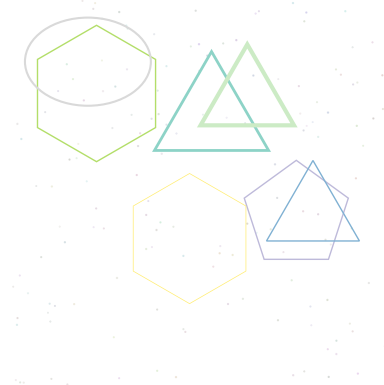[{"shape": "triangle", "thickness": 2, "radius": 0.86, "center": [0.549, 0.695]}, {"shape": "pentagon", "thickness": 1, "radius": 0.71, "center": [0.77, 0.441]}, {"shape": "triangle", "thickness": 1, "radius": 0.7, "center": [0.813, 0.444]}, {"shape": "hexagon", "thickness": 1, "radius": 0.89, "center": [0.251, 0.757]}, {"shape": "oval", "thickness": 1.5, "radius": 0.82, "center": [0.228, 0.84]}, {"shape": "triangle", "thickness": 3, "radius": 0.7, "center": [0.642, 0.745]}, {"shape": "hexagon", "thickness": 0.5, "radius": 0.85, "center": [0.492, 0.38]}]